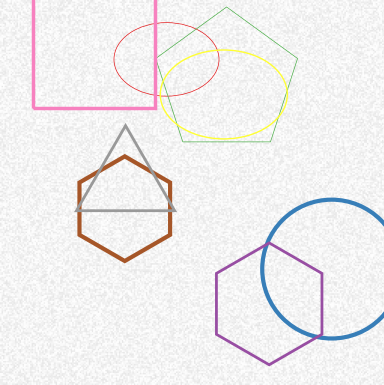[{"shape": "oval", "thickness": 0.5, "radius": 0.68, "center": [0.432, 0.846]}, {"shape": "circle", "thickness": 3, "radius": 0.9, "center": [0.861, 0.301]}, {"shape": "pentagon", "thickness": 0.5, "radius": 0.97, "center": [0.589, 0.788]}, {"shape": "hexagon", "thickness": 2, "radius": 0.79, "center": [0.699, 0.211]}, {"shape": "oval", "thickness": 1, "radius": 0.82, "center": [0.581, 0.755]}, {"shape": "hexagon", "thickness": 3, "radius": 0.68, "center": [0.324, 0.458]}, {"shape": "square", "thickness": 2.5, "radius": 0.79, "center": [0.244, 0.878]}, {"shape": "triangle", "thickness": 2, "radius": 0.74, "center": [0.326, 0.526]}]